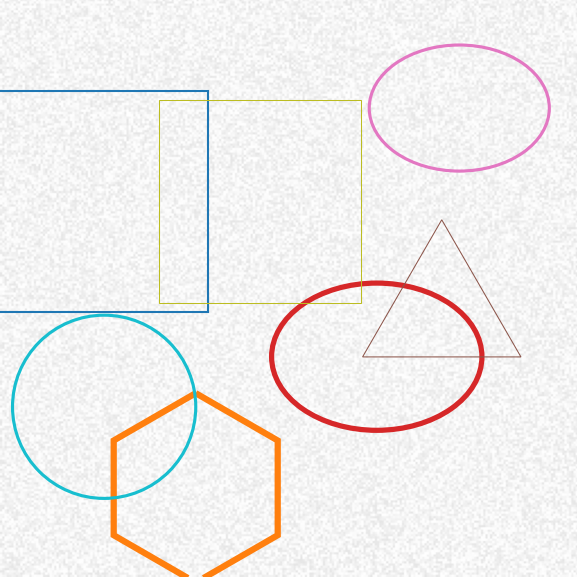[{"shape": "square", "thickness": 1, "radius": 0.96, "center": [0.169, 0.65]}, {"shape": "hexagon", "thickness": 3, "radius": 0.82, "center": [0.339, 0.154]}, {"shape": "oval", "thickness": 2.5, "radius": 0.91, "center": [0.652, 0.381]}, {"shape": "triangle", "thickness": 0.5, "radius": 0.79, "center": [0.765, 0.46]}, {"shape": "oval", "thickness": 1.5, "radius": 0.78, "center": [0.795, 0.812]}, {"shape": "square", "thickness": 0.5, "radius": 0.88, "center": [0.451, 0.65]}, {"shape": "circle", "thickness": 1.5, "radius": 0.79, "center": [0.18, 0.295]}]